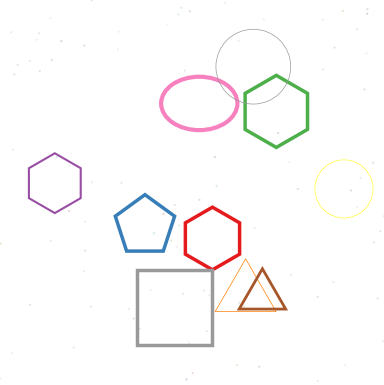[{"shape": "hexagon", "thickness": 2.5, "radius": 0.41, "center": [0.552, 0.38]}, {"shape": "pentagon", "thickness": 2.5, "radius": 0.4, "center": [0.377, 0.413]}, {"shape": "hexagon", "thickness": 2.5, "radius": 0.47, "center": [0.718, 0.711]}, {"shape": "hexagon", "thickness": 1.5, "radius": 0.39, "center": [0.142, 0.524]}, {"shape": "triangle", "thickness": 0.5, "radius": 0.46, "center": [0.638, 0.236]}, {"shape": "circle", "thickness": 0.5, "radius": 0.38, "center": [0.893, 0.509]}, {"shape": "triangle", "thickness": 2, "radius": 0.35, "center": [0.682, 0.232]}, {"shape": "oval", "thickness": 3, "radius": 0.5, "center": [0.518, 0.731]}, {"shape": "square", "thickness": 2.5, "radius": 0.49, "center": [0.453, 0.201]}, {"shape": "circle", "thickness": 0.5, "radius": 0.49, "center": [0.658, 0.827]}]